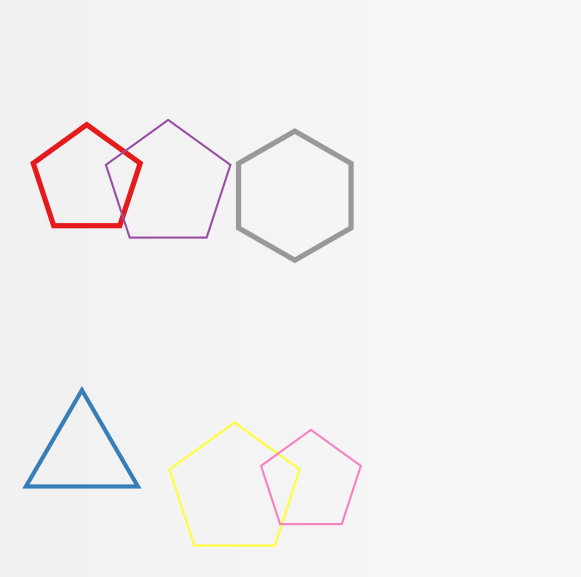[{"shape": "pentagon", "thickness": 2.5, "radius": 0.48, "center": [0.149, 0.687]}, {"shape": "triangle", "thickness": 2, "radius": 0.56, "center": [0.141, 0.212]}, {"shape": "pentagon", "thickness": 1, "radius": 0.56, "center": [0.289, 0.679]}, {"shape": "pentagon", "thickness": 1, "radius": 0.59, "center": [0.404, 0.15]}, {"shape": "pentagon", "thickness": 1, "radius": 0.45, "center": [0.535, 0.165]}, {"shape": "hexagon", "thickness": 2.5, "radius": 0.56, "center": [0.507, 0.66]}]